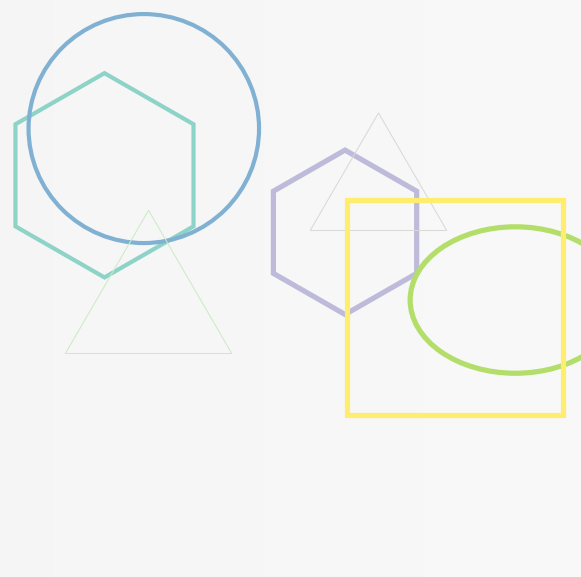[{"shape": "hexagon", "thickness": 2, "radius": 0.88, "center": [0.18, 0.696]}, {"shape": "hexagon", "thickness": 2.5, "radius": 0.71, "center": [0.594, 0.597]}, {"shape": "circle", "thickness": 2, "radius": 0.99, "center": [0.247, 0.777]}, {"shape": "oval", "thickness": 2.5, "radius": 0.91, "center": [0.887, 0.48]}, {"shape": "triangle", "thickness": 0.5, "radius": 0.68, "center": [0.651, 0.668]}, {"shape": "triangle", "thickness": 0.5, "radius": 0.83, "center": [0.256, 0.47]}, {"shape": "square", "thickness": 2.5, "radius": 0.93, "center": [0.782, 0.467]}]